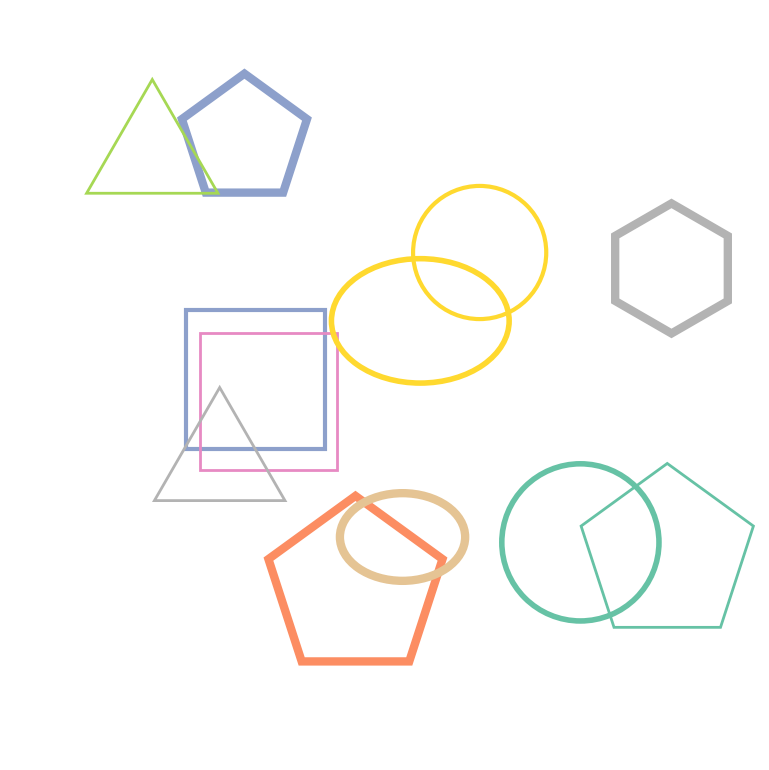[{"shape": "circle", "thickness": 2, "radius": 0.51, "center": [0.754, 0.296]}, {"shape": "pentagon", "thickness": 1, "radius": 0.59, "center": [0.867, 0.28]}, {"shape": "pentagon", "thickness": 3, "radius": 0.59, "center": [0.462, 0.237]}, {"shape": "pentagon", "thickness": 3, "radius": 0.43, "center": [0.317, 0.819]}, {"shape": "square", "thickness": 1.5, "radius": 0.45, "center": [0.332, 0.507]}, {"shape": "square", "thickness": 1, "radius": 0.45, "center": [0.349, 0.479]}, {"shape": "triangle", "thickness": 1, "radius": 0.49, "center": [0.198, 0.798]}, {"shape": "circle", "thickness": 1.5, "radius": 0.43, "center": [0.623, 0.672]}, {"shape": "oval", "thickness": 2, "radius": 0.58, "center": [0.546, 0.583]}, {"shape": "oval", "thickness": 3, "radius": 0.41, "center": [0.523, 0.303]}, {"shape": "hexagon", "thickness": 3, "radius": 0.42, "center": [0.872, 0.651]}, {"shape": "triangle", "thickness": 1, "radius": 0.49, "center": [0.285, 0.399]}]